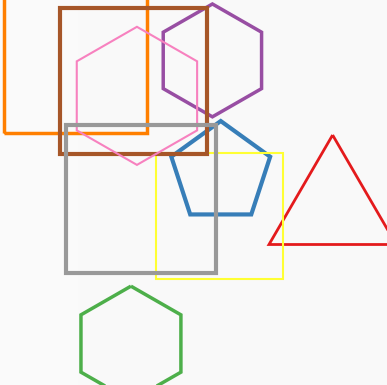[{"shape": "triangle", "thickness": 2, "radius": 0.95, "center": [0.858, 0.46]}, {"shape": "pentagon", "thickness": 3, "radius": 0.67, "center": [0.57, 0.552]}, {"shape": "hexagon", "thickness": 2.5, "radius": 0.74, "center": [0.338, 0.108]}, {"shape": "hexagon", "thickness": 2.5, "radius": 0.73, "center": [0.548, 0.843]}, {"shape": "square", "thickness": 2.5, "radius": 0.92, "center": [0.195, 0.837]}, {"shape": "square", "thickness": 1.5, "radius": 0.82, "center": [0.566, 0.438]}, {"shape": "square", "thickness": 3, "radius": 0.95, "center": [0.345, 0.791]}, {"shape": "hexagon", "thickness": 1.5, "radius": 0.9, "center": [0.353, 0.751]}, {"shape": "square", "thickness": 3, "radius": 0.97, "center": [0.364, 0.483]}]